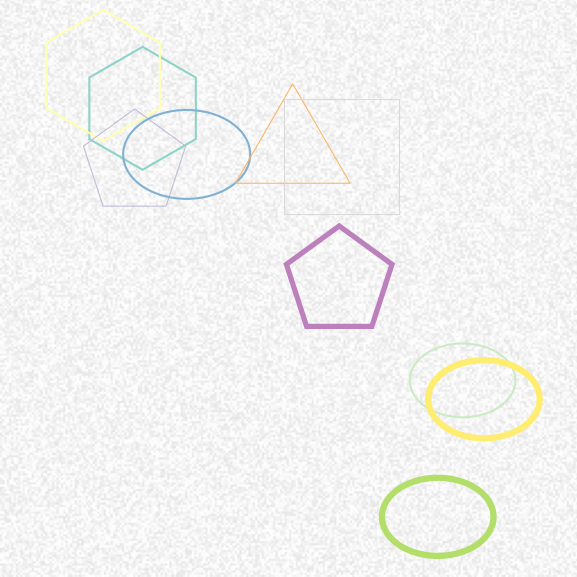[{"shape": "hexagon", "thickness": 1, "radius": 0.53, "center": [0.247, 0.812]}, {"shape": "hexagon", "thickness": 1, "radius": 0.57, "center": [0.179, 0.869]}, {"shape": "pentagon", "thickness": 0.5, "radius": 0.47, "center": [0.233, 0.717]}, {"shape": "oval", "thickness": 1, "radius": 0.55, "center": [0.323, 0.732]}, {"shape": "triangle", "thickness": 0.5, "radius": 0.57, "center": [0.507, 0.739]}, {"shape": "oval", "thickness": 3, "radius": 0.48, "center": [0.758, 0.104]}, {"shape": "square", "thickness": 0.5, "radius": 0.5, "center": [0.591, 0.728]}, {"shape": "pentagon", "thickness": 2.5, "radius": 0.48, "center": [0.587, 0.512]}, {"shape": "oval", "thickness": 1, "radius": 0.46, "center": [0.801, 0.34]}, {"shape": "oval", "thickness": 3, "radius": 0.48, "center": [0.838, 0.308]}]